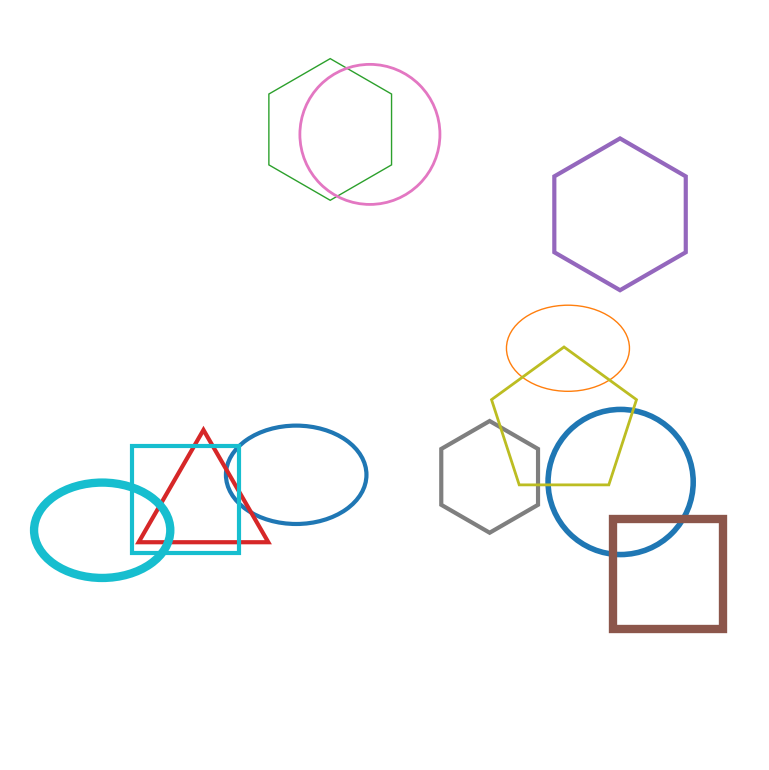[{"shape": "oval", "thickness": 1.5, "radius": 0.46, "center": [0.385, 0.383]}, {"shape": "circle", "thickness": 2, "radius": 0.47, "center": [0.806, 0.374]}, {"shape": "oval", "thickness": 0.5, "radius": 0.4, "center": [0.738, 0.548]}, {"shape": "hexagon", "thickness": 0.5, "radius": 0.46, "center": [0.429, 0.832]}, {"shape": "triangle", "thickness": 1.5, "radius": 0.49, "center": [0.264, 0.344]}, {"shape": "hexagon", "thickness": 1.5, "radius": 0.49, "center": [0.805, 0.722]}, {"shape": "square", "thickness": 3, "radius": 0.36, "center": [0.868, 0.255]}, {"shape": "circle", "thickness": 1, "radius": 0.45, "center": [0.48, 0.825]}, {"shape": "hexagon", "thickness": 1.5, "radius": 0.36, "center": [0.636, 0.381]}, {"shape": "pentagon", "thickness": 1, "radius": 0.49, "center": [0.732, 0.45]}, {"shape": "square", "thickness": 1.5, "radius": 0.35, "center": [0.241, 0.351]}, {"shape": "oval", "thickness": 3, "radius": 0.44, "center": [0.133, 0.311]}]